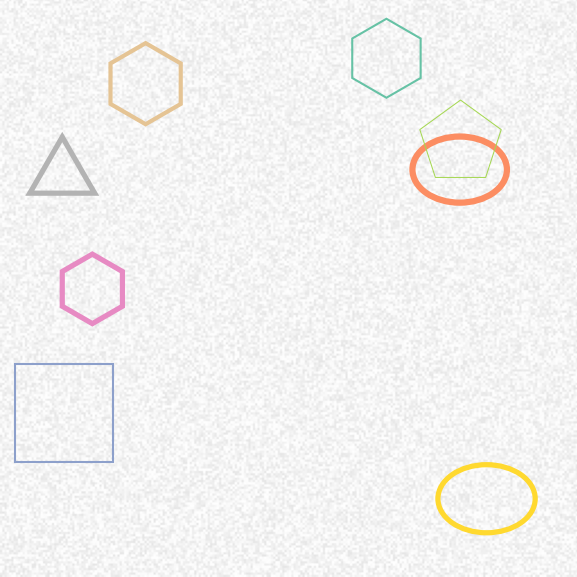[{"shape": "hexagon", "thickness": 1, "radius": 0.34, "center": [0.669, 0.898]}, {"shape": "oval", "thickness": 3, "radius": 0.41, "center": [0.796, 0.705]}, {"shape": "square", "thickness": 1, "radius": 0.43, "center": [0.111, 0.283]}, {"shape": "hexagon", "thickness": 2.5, "radius": 0.3, "center": [0.16, 0.499]}, {"shape": "pentagon", "thickness": 0.5, "radius": 0.37, "center": [0.797, 0.752]}, {"shape": "oval", "thickness": 2.5, "radius": 0.42, "center": [0.843, 0.136]}, {"shape": "hexagon", "thickness": 2, "radius": 0.35, "center": [0.252, 0.854]}, {"shape": "triangle", "thickness": 2.5, "radius": 0.32, "center": [0.108, 0.697]}]